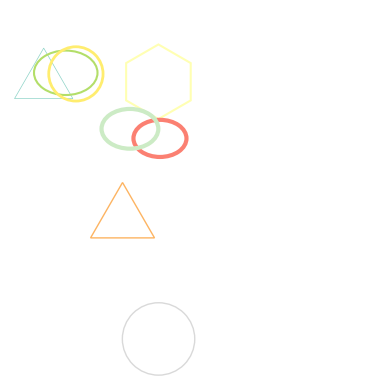[{"shape": "triangle", "thickness": 0.5, "radius": 0.44, "center": [0.113, 0.788]}, {"shape": "hexagon", "thickness": 1.5, "radius": 0.48, "center": [0.412, 0.788]}, {"shape": "oval", "thickness": 3, "radius": 0.34, "center": [0.415, 0.641]}, {"shape": "triangle", "thickness": 1, "radius": 0.48, "center": [0.318, 0.43]}, {"shape": "oval", "thickness": 1.5, "radius": 0.41, "center": [0.171, 0.811]}, {"shape": "circle", "thickness": 1, "radius": 0.47, "center": [0.412, 0.12]}, {"shape": "oval", "thickness": 3, "radius": 0.37, "center": [0.337, 0.665]}, {"shape": "circle", "thickness": 2, "radius": 0.35, "center": [0.197, 0.808]}]